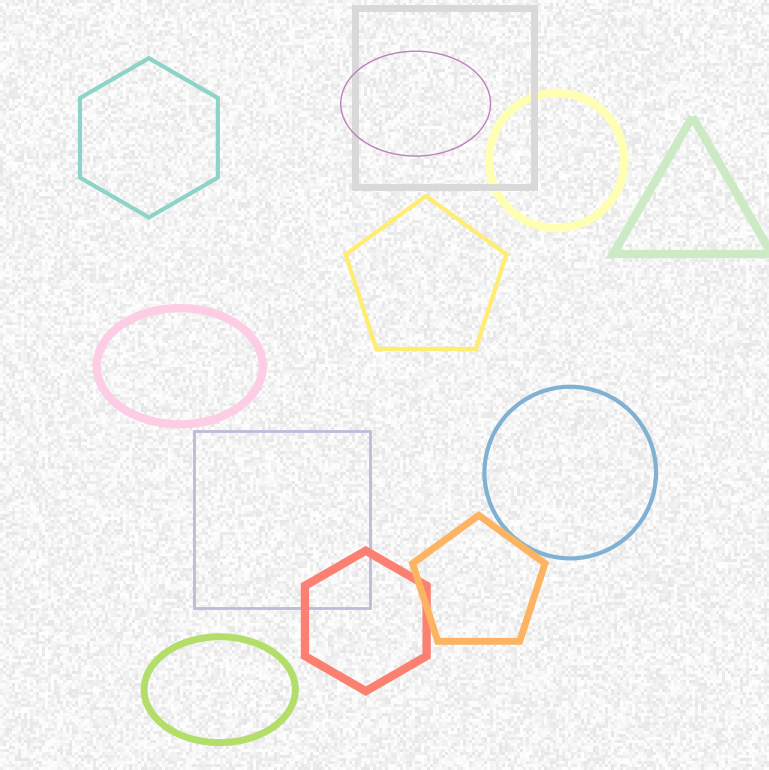[{"shape": "hexagon", "thickness": 1.5, "radius": 0.52, "center": [0.193, 0.821]}, {"shape": "circle", "thickness": 3, "radius": 0.44, "center": [0.723, 0.792]}, {"shape": "square", "thickness": 1, "radius": 0.57, "center": [0.366, 0.325]}, {"shape": "hexagon", "thickness": 3, "radius": 0.46, "center": [0.475, 0.194]}, {"shape": "circle", "thickness": 1.5, "radius": 0.56, "center": [0.741, 0.386]}, {"shape": "pentagon", "thickness": 2.5, "radius": 0.45, "center": [0.622, 0.24]}, {"shape": "oval", "thickness": 2.5, "radius": 0.49, "center": [0.285, 0.104]}, {"shape": "oval", "thickness": 3, "radius": 0.54, "center": [0.233, 0.524]}, {"shape": "square", "thickness": 2.5, "radius": 0.58, "center": [0.578, 0.874]}, {"shape": "oval", "thickness": 0.5, "radius": 0.49, "center": [0.54, 0.865]}, {"shape": "triangle", "thickness": 3, "radius": 0.59, "center": [0.899, 0.73]}, {"shape": "pentagon", "thickness": 1.5, "radius": 0.55, "center": [0.553, 0.636]}]